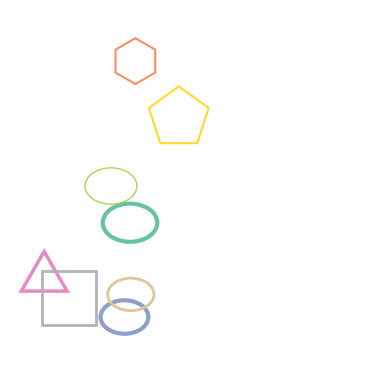[{"shape": "oval", "thickness": 3, "radius": 0.35, "center": [0.338, 0.421]}, {"shape": "hexagon", "thickness": 1.5, "radius": 0.3, "center": [0.352, 0.841]}, {"shape": "oval", "thickness": 3, "radius": 0.31, "center": [0.323, 0.177]}, {"shape": "triangle", "thickness": 2.5, "radius": 0.34, "center": [0.115, 0.278]}, {"shape": "oval", "thickness": 1, "radius": 0.34, "center": [0.288, 0.517]}, {"shape": "pentagon", "thickness": 1.5, "radius": 0.41, "center": [0.464, 0.694]}, {"shape": "oval", "thickness": 2, "radius": 0.3, "center": [0.34, 0.235]}, {"shape": "square", "thickness": 2, "radius": 0.35, "center": [0.179, 0.226]}]